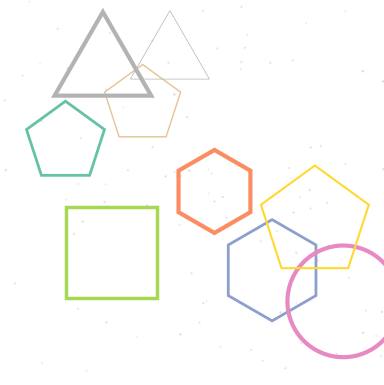[{"shape": "pentagon", "thickness": 2, "radius": 0.53, "center": [0.17, 0.631]}, {"shape": "hexagon", "thickness": 3, "radius": 0.54, "center": [0.557, 0.503]}, {"shape": "hexagon", "thickness": 2, "radius": 0.66, "center": [0.707, 0.298]}, {"shape": "circle", "thickness": 3, "radius": 0.73, "center": [0.892, 0.217]}, {"shape": "square", "thickness": 2.5, "radius": 0.59, "center": [0.291, 0.344]}, {"shape": "pentagon", "thickness": 1.5, "radius": 0.74, "center": [0.818, 0.423]}, {"shape": "pentagon", "thickness": 1, "radius": 0.52, "center": [0.37, 0.729]}, {"shape": "triangle", "thickness": 0.5, "radius": 0.59, "center": [0.441, 0.854]}, {"shape": "triangle", "thickness": 3, "radius": 0.72, "center": [0.267, 0.824]}]